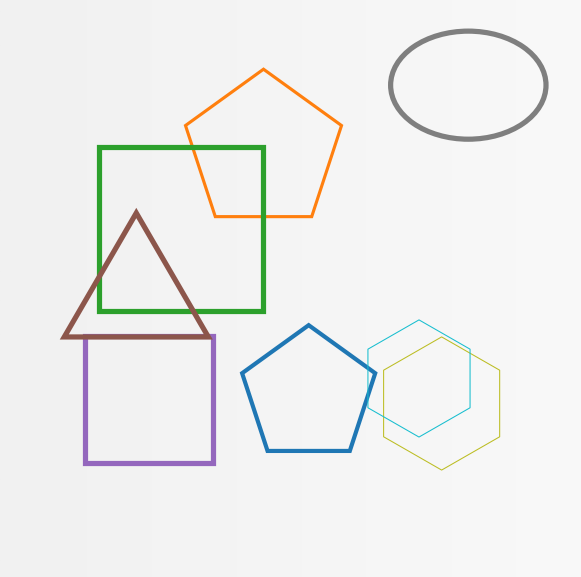[{"shape": "pentagon", "thickness": 2, "radius": 0.6, "center": [0.531, 0.316]}, {"shape": "pentagon", "thickness": 1.5, "radius": 0.71, "center": [0.453, 0.738]}, {"shape": "square", "thickness": 2.5, "radius": 0.71, "center": [0.312, 0.602]}, {"shape": "square", "thickness": 2.5, "radius": 0.55, "center": [0.257, 0.308]}, {"shape": "triangle", "thickness": 2.5, "radius": 0.72, "center": [0.234, 0.487]}, {"shape": "oval", "thickness": 2.5, "radius": 0.67, "center": [0.806, 0.852]}, {"shape": "hexagon", "thickness": 0.5, "radius": 0.58, "center": [0.76, 0.3]}, {"shape": "hexagon", "thickness": 0.5, "radius": 0.51, "center": [0.721, 0.344]}]